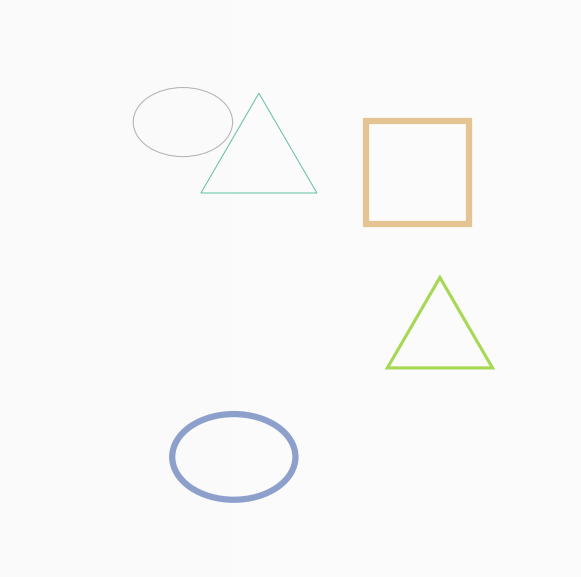[{"shape": "triangle", "thickness": 0.5, "radius": 0.58, "center": [0.445, 0.723]}, {"shape": "oval", "thickness": 3, "radius": 0.53, "center": [0.402, 0.208]}, {"shape": "triangle", "thickness": 1.5, "radius": 0.52, "center": [0.757, 0.414]}, {"shape": "square", "thickness": 3, "radius": 0.44, "center": [0.718, 0.7]}, {"shape": "oval", "thickness": 0.5, "radius": 0.43, "center": [0.315, 0.788]}]